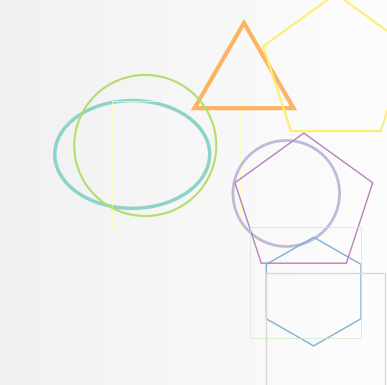[{"shape": "oval", "thickness": 2.5, "radius": 1.0, "center": [0.341, 0.599]}, {"shape": "square", "thickness": 0.5, "radius": 0.83, "center": [0.454, 0.571]}, {"shape": "circle", "thickness": 2, "radius": 0.69, "center": [0.739, 0.497]}, {"shape": "hexagon", "thickness": 1, "radius": 0.71, "center": [0.809, 0.243]}, {"shape": "triangle", "thickness": 3, "radius": 0.74, "center": [0.63, 0.793]}, {"shape": "circle", "thickness": 1.5, "radius": 0.92, "center": [0.375, 0.622]}, {"shape": "square", "thickness": 1, "radius": 0.77, "center": [0.84, 0.137]}, {"shape": "pentagon", "thickness": 1, "radius": 0.93, "center": [0.784, 0.468]}, {"shape": "square", "thickness": 0.5, "radius": 0.72, "center": [0.788, 0.266]}, {"shape": "pentagon", "thickness": 1.5, "radius": 0.99, "center": [0.867, 0.819]}]